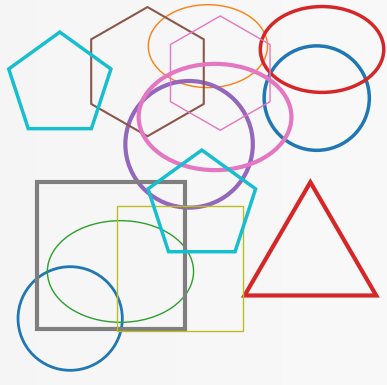[{"shape": "circle", "thickness": 2.5, "radius": 0.68, "center": [0.817, 0.745]}, {"shape": "circle", "thickness": 2, "radius": 0.67, "center": [0.181, 0.173]}, {"shape": "oval", "thickness": 1, "radius": 0.77, "center": [0.537, 0.88]}, {"shape": "oval", "thickness": 1, "radius": 0.94, "center": [0.311, 0.295]}, {"shape": "triangle", "thickness": 3, "radius": 0.98, "center": [0.801, 0.331]}, {"shape": "oval", "thickness": 2.5, "radius": 0.8, "center": [0.831, 0.871]}, {"shape": "circle", "thickness": 3, "radius": 0.82, "center": [0.488, 0.625]}, {"shape": "hexagon", "thickness": 1.5, "radius": 0.84, "center": [0.381, 0.814]}, {"shape": "oval", "thickness": 3, "radius": 0.99, "center": [0.555, 0.696]}, {"shape": "hexagon", "thickness": 1, "radius": 0.74, "center": [0.568, 0.81]}, {"shape": "square", "thickness": 3, "radius": 0.96, "center": [0.287, 0.336]}, {"shape": "square", "thickness": 1, "radius": 0.81, "center": [0.464, 0.303]}, {"shape": "pentagon", "thickness": 2.5, "radius": 0.73, "center": [0.521, 0.464]}, {"shape": "pentagon", "thickness": 2.5, "radius": 0.69, "center": [0.154, 0.778]}]